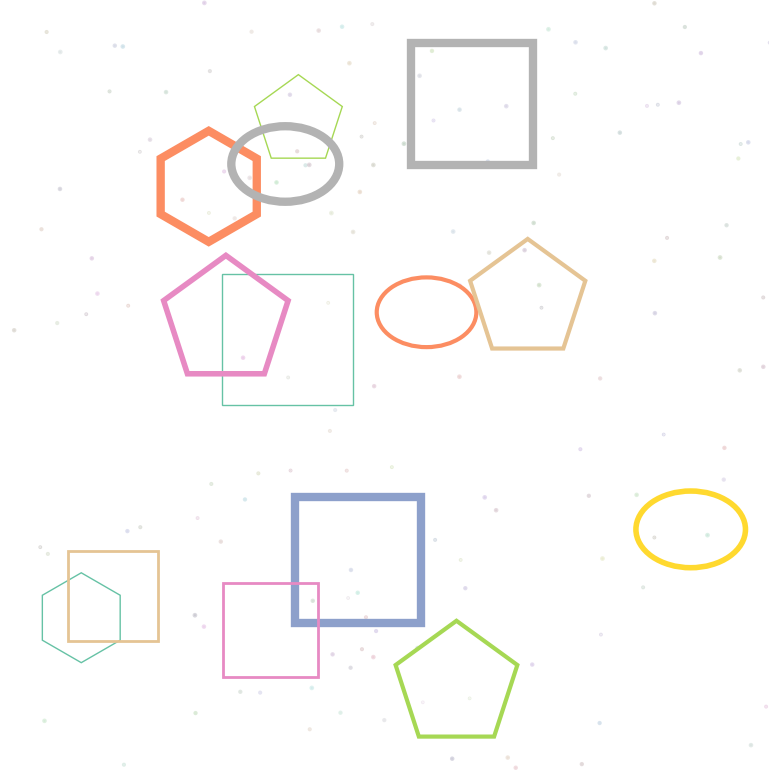[{"shape": "square", "thickness": 0.5, "radius": 0.43, "center": [0.374, 0.559]}, {"shape": "hexagon", "thickness": 0.5, "radius": 0.29, "center": [0.106, 0.198]}, {"shape": "oval", "thickness": 1.5, "radius": 0.32, "center": [0.554, 0.594]}, {"shape": "hexagon", "thickness": 3, "radius": 0.36, "center": [0.271, 0.758]}, {"shape": "square", "thickness": 3, "radius": 0.41, "center": [0.465, 0.273]}, {"shape": "square", "thickness": 1, "radius": 0.31, "center": [0.351, 0.182]}, {"shape": "pentagon", "thickness": 2, "radius": 0.42, "center": [0.293, 0.583]}, {"shape": "pentagon", "thickness": 0.5, "radius": 0.3, "center": [0.388, 0.843]}, {"shape": "pentagon", "thickness": 1.5, "radius": 0.42, "center": [0.593, 0.111]}, {"shape": "oval", "thickness": 2, "radius": 0.36, "center": [0.897, 0.313]}, {"shape": "square", "thickness": 1, "radius": 0.29, "center": [0.146, 0.226]}, {"shape": "pentagon", "thickness": 1.5, "radius": 0.39, "center": [0.685, 0.611]}, {"shape": "square", "thickness": 3, "radius": 0.4, "center": [0.613, 0.865]}, {"shape": "oval", "thickness": 3, "radius": 0.35, "center": [0.37, 0.787]}]